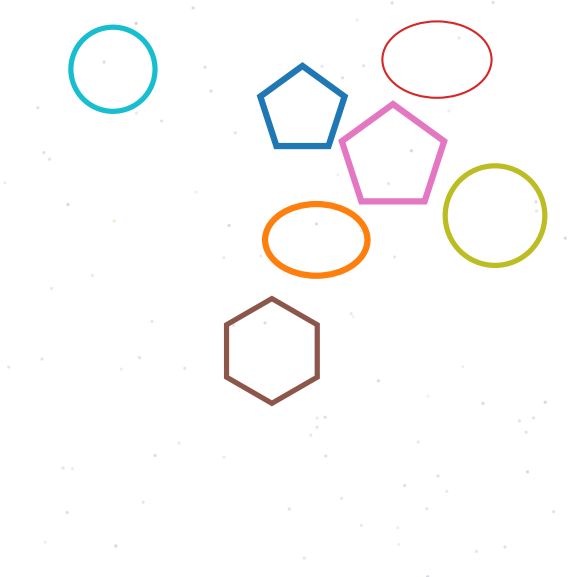[{"shape": "pentagon", "thickness": 3, "radius": 0.38, "center": [0.524, 0.808]}, {"shape": "oval", "thickness": 3, "radius": 0.44, "center": [0.548, 0.584]}, {"shape": "oval", "thickness": 1, "radius": 0.47, "center": [0.757, 0.896]}, {"shape": "hexagon", "thickness": 2.5, "radius": 0.45, "center": [0.471, 0.391]}, {"shape": "pentagon", "thickness": 3, "radius": 0.47, "center": [0.681, 0.726]}, {"shape": "circle", "thickness": 2.5, "radius": 0.43, "center": [0.857, 0.626]}, {"shape": "circle", "thickness": 2.5, "radius": 0.36, "center": [0.196, 0.879]}]